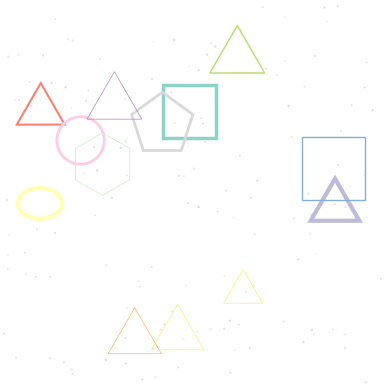[{"shape": "square", "thickness": 2.5, "radius": 0.35, "center": [0.492, 0.711]}, {"shape": "oval", "thickness": 3, "radius": 0.29, "center": [0.104, 0.472]}, {"shape": "triangle", "thickness": 3, "radius": 0.36, "center": [0.87, 0.463]}, {"shape": "triangle", "thickness": 1.5, "radius": 0.36, "center": [0.106, 0.712]}, {"shape": "square", "thickness": 1, "radius": 0.41, "center": [0.867, 0.562]}, {"shape": "triangle", "thickness": 0.5, "radius": 0.4, "center": [0.35, 0.121]}, {"shape": "triangle", "thickness": 1, "radius": 0.41, "center": [0.616, 0.852]}, {"shape": "circle", "thickness": 2, "radius": 0.31, "center": [0.209, 0.635]}, {"shape": "pentagon", "thickness": 2, "radius": 0.42, "center": [0.421, 0.677]}, {"shape": "triangle", "thickness": 0.5, "radius": 0.41, "center": [0.297, 0.732]}, {"shape": "hexagon", "thickness": 0.5, "radius": 0.41, "center": [0.266, 0.574]}, {"shape": "triangle", "thickness": 0.5, "radius": 0.29, "center": [0.631, 0.242]}, {"shape": "triangle", "thickness": 0.5, "radius": 0.39, "center": [0.461, 0.131]}]